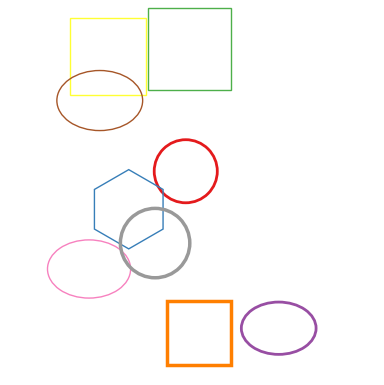[{"shape": "circle", "thickness": 2, "radius": 0.41, "center": [0.482, 0.555]}, {"shape": "hexagon", "thickness": 1, "radius": 0.51, "center": [0.334, 0.456]}, {"shape": "square", "thickness": 1, "radius": 0.53, "center": [0.492, 0.872]}, {"shape": "oval", "thickness": 2, "radius": 0.49, "center": [0.724, 0.147]}, {"shape": "square", "thickness": 2.5, "radius": 0.42, "center": [0.516, 0.135]}, {"shape": "square", "thickness": 1, "radius": 0.5, "center": [0.281, 0.854]}, {"shape": "oval", "thickness": 1, "radius": 0.56, "center": [0.259, 0.739]}, {"shape": "oval", "thickness": 1, "radius": 0.54, "center": [0.231, 0.301]}, {"shape": "circle", "thickness": 2.5, "radius": 0.45, "center": [0.403, 0.369]}]